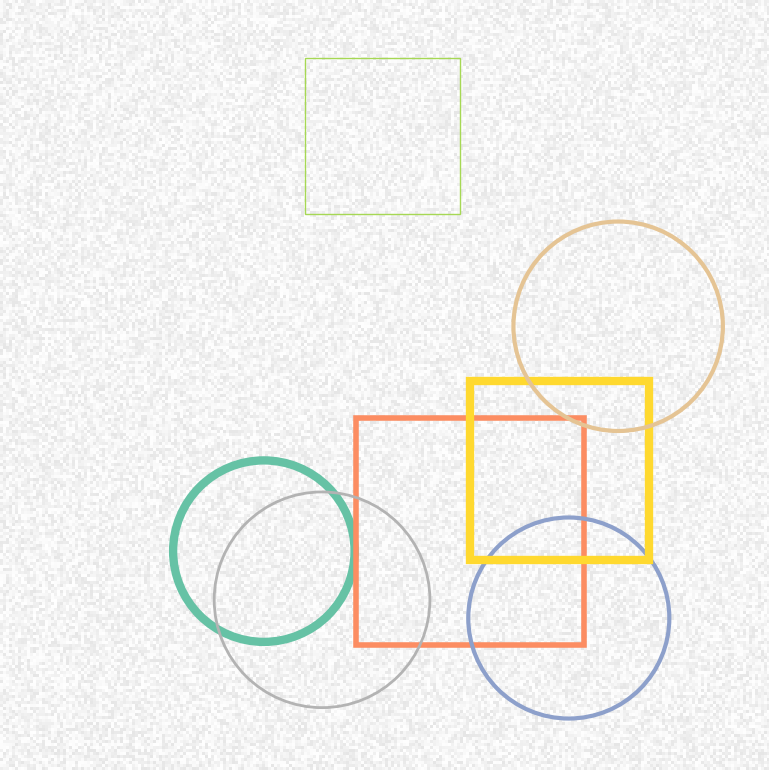[{"shape": "circle", "thickness": 3, "radius": 0.59, "center": [0.343, 0.284]}, {"shape": "square", "thickness": 2, "radius": 0.74, "center": [0.61, 0.31]}, {"shape": "circle", "thickness": 1.5, "radius": 0.65, "center": [0.739, 0.197]}, {"shape": "square", "thickness": 0.5, "radius": 0.5, "center": [0.497, 0.823]}, {"shape": "square", "thickness": 3, "radius": 0.58, "center": [0.727, 0.389]}, {"shape": "circle", "thickness": 1.5, "radius": 0.68, "center": [0.803, 0.576]}, {"shape": "circle", "thickness": 1, "radius": 0.7, "center": [0.418, 0.221]}]